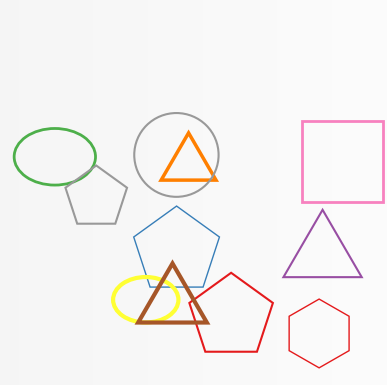[{"shape": "pentagon", "thickness": 1.5, "radius": 0.57, "center": [0.596, 0.178]}, {"shape": "hexagon", "thickness": 1, "radius": 0.45, "center": [0.824, 0.134]}, {"shape": "pentagon", "thickness": 1, "radius": 0.58, "center": [0.456, 0.348]}, {"shape": "oval", "thickness": 2, "radius": 0.52, "center": [0.142, 0.593]}, {"shape": "triangle", "thickness": 1.5, "radius": 0.58, "center": [0.832, 0.338]}, {"shape": "triangle", "thickness": 2.5, "radius": 0.41, "center": [0.487, 0.573]}, {"shape": "oval", "thickness": 3, "radius": 0.42, "center": [0.376, 0.221]}, {"shape": "triangle", "thickness": 3, "radius": 0.51, "center": [0.445, 0.213]}, {"shape": "square", "thickness": 2, "radius": 0.52, "center": [0.884, 0.58]}, {"shape": "pentagon", "thickness": 1.5, "radius": 0.42, "center": [0.248, 0.487]}, {"shape": "circle", "thickness": 1.5, "radius": 0.54, "center": [0.455, 0.598]}]